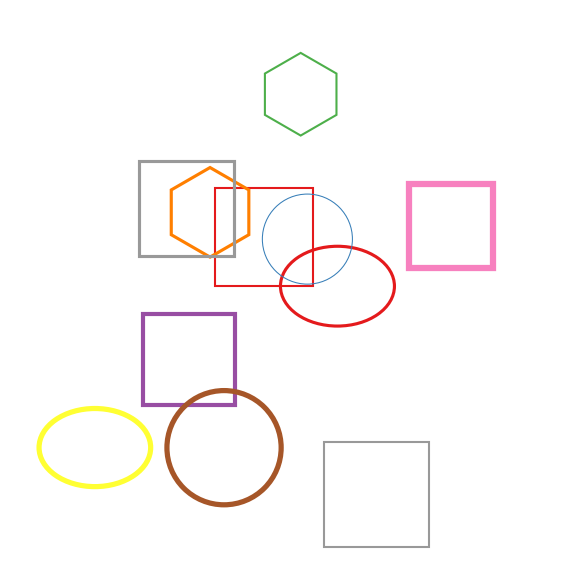[{"shape": "oval", "thickness": 1.5, "radius": 0.49, "center": [0.584, 0.504]}, {"shape": "square", "thickness": 1, "radius": 0.42, "center": [0.457, 0.589]}, {"shape": "circle", "thickness": 0.5, "radius": 0.39, "center": [0.532, 0.585]}, {"shape": "hexagon", "thickness": 1, "radius": 0.36, "center": [0.521, 0.836]}, {"shape": "square", "thickness": 2, "radius": 0.4, "center": [0.327, 0.377]}, {"shape": "hexagon", "thickness": 1.5, "radius": 0.39, "center": [0.364, 0.631]}, {"shape": "oval", "thickness": 2.5, "radius": 0.48, "center": [0.164, 0.224]}, {"shape": "circle", "thickness": 2.5, "radius": 0.49, "center": [0.388, 0.224]}, {"shape": "square", "thickness": 3, "radius": 0.36, "center": [0.781, 0.609]}, {"shape": "square", "thickness": 1.5, "radius": 0.41, "center": [0.322, 0.639]}, {"shape": "square", "thickness": 1, "radius": 0.45, "center": [0.653, 0.143]}]